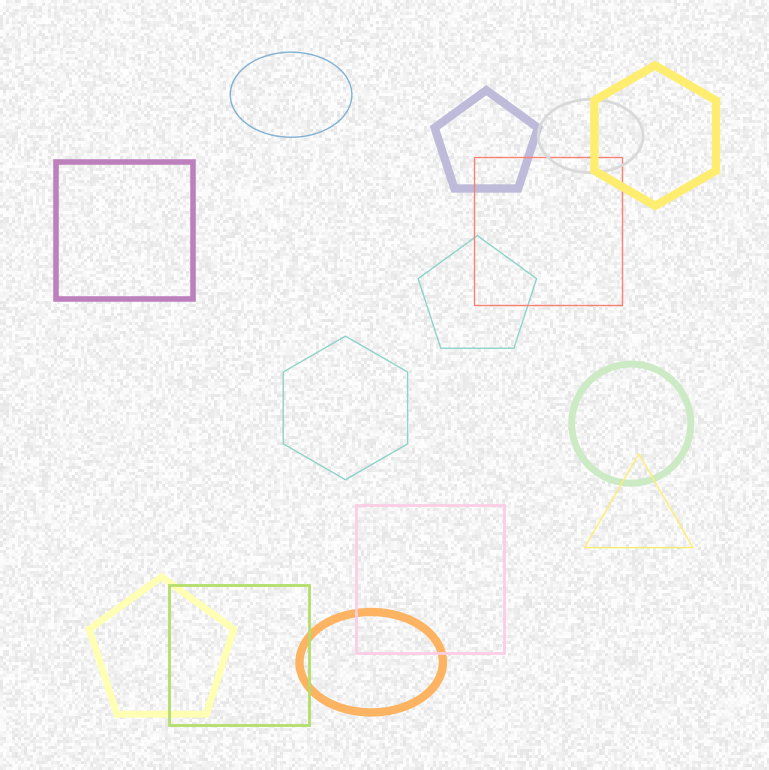[{"shape": "hexagon", "thickness": 0.5, "radius": 0.47, "center": [0.449, 0.47]}, {"shape": "pentagon", "thickness": 0.5, "radius": 0.4, "center": [0.62, 0.613]}, {"shape": "pentagon", "thickness": 2.5, "radius": 0.49, "center": [0.21, 0.152]}, {"shape": "pentagon", "thickness": 3, "radius": 0.35, "center": [0.632, 0.812]}, {"shape": "square", "thickness": 0.5, "radius": 0.48, "center": [0.712, 0.701]}, {"shape": "oval", "thickness": 0.5, "radius": 0.39, "center": [0.378, 0.877]}, {"shape": "oval", "thickness": 3, "radius": 0.47, "center": [0.482, 0.14]}, {"shape": "square", "thickness": 1, "radius": 0.45, "center": [0.311, 0.149]}, {"shape": "square", "thickness": 1, "radius": 0.48, "center": [0.558, 0.248]}, {"shape": "oval", "thickness": 1, "radius": 0.34, "center": [0.767, 0.823]}, {"shape": "square", "thickness": 2, "radius": 0.44, "center": [0.162, 0.7]}, {"shape": "circle", "thickness": 2.5, "radius": 0.39, "center": [0.82, 0.45]}, {"shape": "hexagon", "thickness": 3, "radius": 0.46, "center": [0.851, 0.824]}, {"shape": "triangle", "thickness": 0.5, "radius": 0.41, "center": [0.83, 0.329]}]